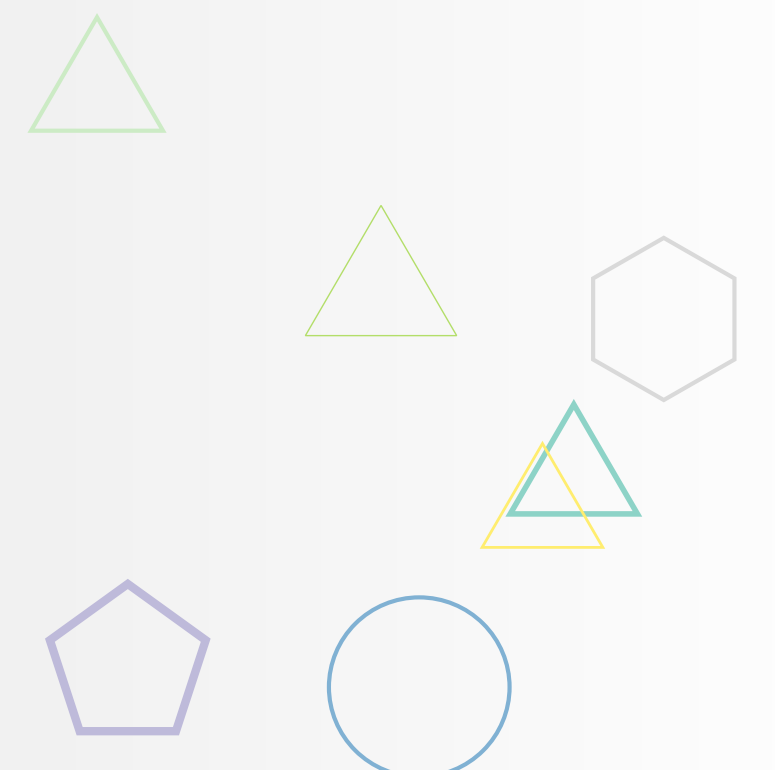[{"shape": "triangle", "thickness": 2, "radius": 0.47, "center": [0.74, 0.38]}, {"shape": "pentagon", "thickness": 3, "radius": 0.53, "center": [0.165, 0.136]}, {"shape": "circle", "thickness": 1.5, "radius": 0.58, "center": [0.541, 0.108]}, {"shape": "triangle", "thickness": 0.5, "radius": 0.56, "center": [0.492, 0.62]}, {"shape": "hexagon", "thickness": 1.5, "radius": 0.53, "center": [0.857, 0.586]}, {"shape": "triangle", "thickness": 1.5, "radius": 0.49, "center": [0.125, 0.879]}, {"shape": "triangle", "thickness": 1, "radius": 0.45, "center": [0.7, 0.334]}]